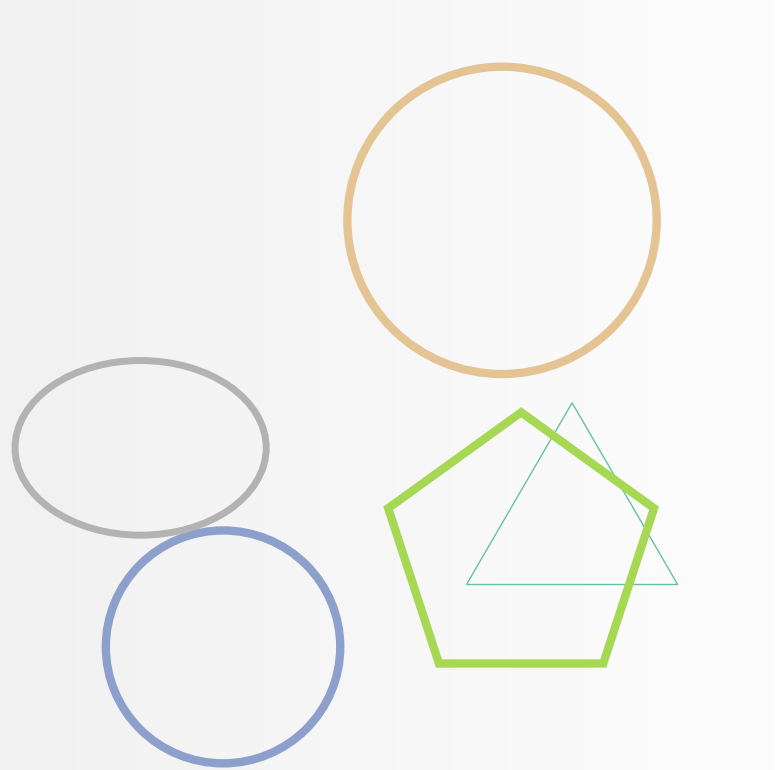[{"shape": "triangle", "thickness": 0.5, "radius": 0.79, "center": [0.738, 0.32]}, {"shape": "circle", "thickness": 3, "radius": 0.76, "center": [0.288, 0.16]}, {"shape": "pentagon", "thickness": 3, "radius": 0.9, "center": [0.672, 0.284]}, {"shape": "circle", "thickness": 3, "radius": 1.0, "center": [0.648, 0.714]}, {"shape": "oval", "thickness": 2.5, "radius": 0.81, "center": [0.181, 0.418]}]